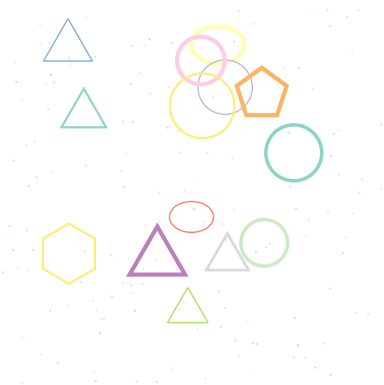[{"shape": "circle", "thickness": 2.5, "radius": 0.36, "center": [0.763, 0.603]}, {"shape": "triangle", "thickness": 1.5, "radius": 0.33, "center": [0.218, 0.703]}, {"shape": "oval", "thickness": 3, "radius": 0.34, "center": [0.565, 0.883]}, {"shape": "circle", "thickness": 1, "radius": 0.35, "center": [0.585, 0.774]}, {"shape": "oval", "thickness": 1, "radius": 0.29, "center": [0.497, 0.437]}, {"shape": "triangle", "thickness": 1, "radius": 0.37, "center": [0.177, 0.878]}, {"shape": "pentagon", "thickness": 3, "radius": 0.34, "center": [0.68, 0.756]}, {"shape": "triangle", "thickness": 1, "radius": 0.3, "center": [0.488, 0.192]}, {"shape": "circle", "thickness": 3, "radius": 0.31, "center": [0.522, 0.843]}, {"shape": "triangle", "thickness": 2, "radius": 0.32, "center": [0.591, 0.33]}, {"shape": "triangle", "thickness": 3, "radius": 0.42, "center": [0.409, 0.328]}, {"shape": "circle", "thickness": 2.5, "radius": 0.3, "center": [0.686, 0.369]}, {"shape": "hexagon", "thickness": 1.5, "radius": 0.39, "center": [0.179, 0.341]}, {"shape": "circle", "thickness": 1.5, "radius": 0.42, "center": [0.525, 0.725]}]